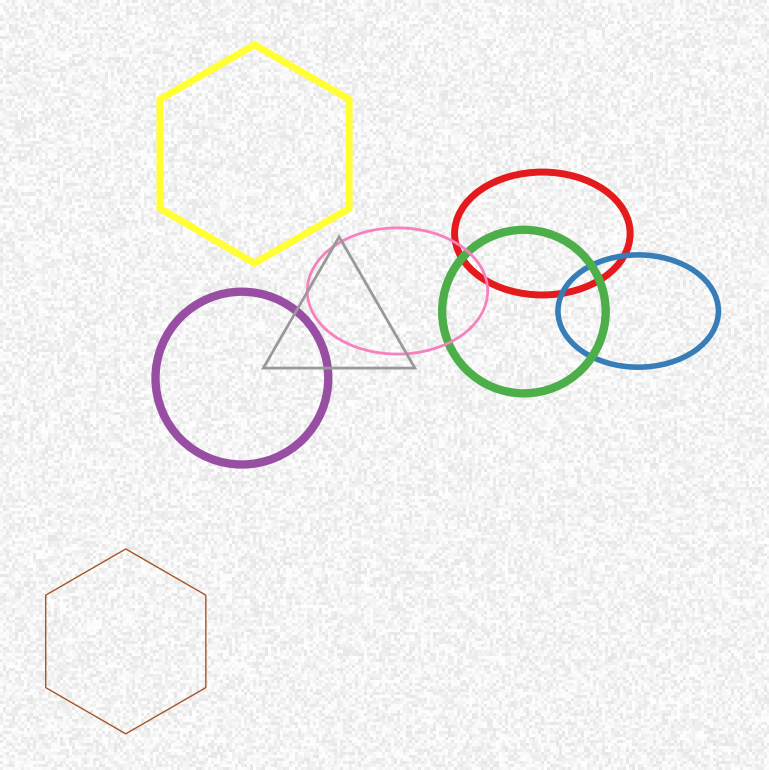[{"shape": "oval", "thickness": 2.5, "radius": 0.57, "center": [0.704, 0.697]}, {"shape": "oval", "thickness": 2, "radius": 0.52, "center": [0.829, 0.596]}, {"shape": "circle", "thickness": 3, "radius": 0.53, "center": [0.68, 0.595]}, {"shape": "circle", "thickness": 3, "radius": 0.56, "center": [0.314, 0.509]}, {"shape": "hexagon", "thickness": 2.5, "radius": 0.71, "center": [0.331, 0.8]}, {"shape": "hexagon", "thickness": 0.5, "radius": 0.6, "center": [0.163, 0.167]}, {"shape": "oval", "thickness": 1, "radius": 0.59, "center": [0.516, 0.622]}, {"shape": "triangle", "thickness": 1, "radius": 0.57, "center": [0.44, 0.579]}]